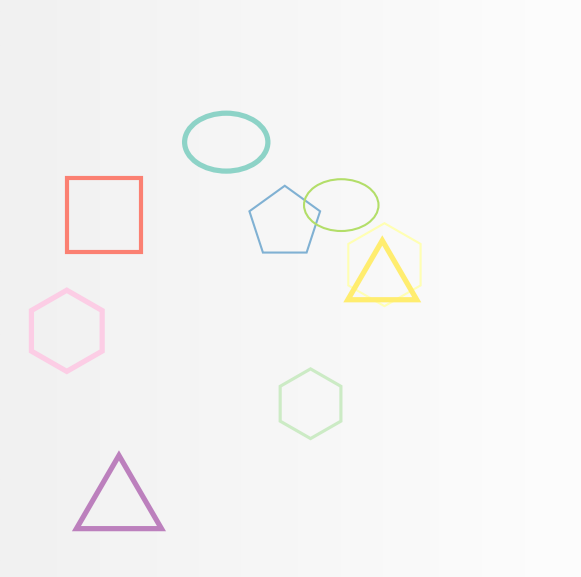[{"shape": "oval", "thickness": 2.5, "radius": 0.36, "center": [0.389, 0.753]}, {"shape": "hexagon", "thickness": 1, "radius": 0.36, "center": [0.661, 0.541]}, {"shape": "square", "thickness": 2, "radius": 0.32, "center": [0.179, 0.627]}, {"shape": "pentagon", "thickness": 1, "radius": 0.32, "center": [0.49, 0.614]}, {"shape": "oval", "thickness": 1, "radius": 0.32, "center": [0.587, 0.644]}, {"shape": "hexagon", "thickness": 2.5, "radius": 0.35, "center": [0.115, 0.426]}, {"shape": "triangle", "thickness": 2.5, "radius": 0.42, "center": [0.205, 0.126]}, {"shape": "hexagon", "thickness": 1.5, "radius": 0.3, "center": [0.534, 0.3]}, {"shape": "triangle", "thickness": 2.5, "radius": 0.34, "center": [0.658, 0.514]}]